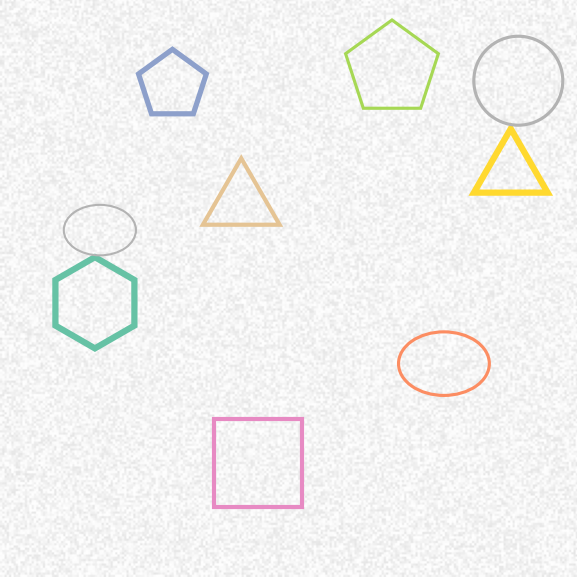[{"shape": "hexagon", "thickness": 3, "radius": 0.39, "center": [0.164, 0.475]}, {"shape": "oval", "thickness": 1.5, "radius": 0.39, "center": [0.769, 0.369]}, {"shape": "pentagon", "thickness": 2.5, "radius": 0.31, "center": [0.299, 0.852]}, {"shape": "square", "thickness": 2, "radius": 0.38, "center": [0.447, 0.198]}, {"shape": "pentagon", "thickness": 1.5, "radius": 0.42, "center": [0.679, 0.88]}, {"shape": "triangle", "thickness": 3, "radius": 0.37, "center": [0.884, 0.702]}, {"shape": "triangle", "thickness": 2, "radius": 0.38, "center": [0.418, 0.648]}, {"shape": "oval", "thickness": 1, "radius": 0.31, "center": [0.173, 0.601]}, {"shape": "circle", "thickness": 1.5, "radius": 0.39, "center": [0.898, 0.859]}]